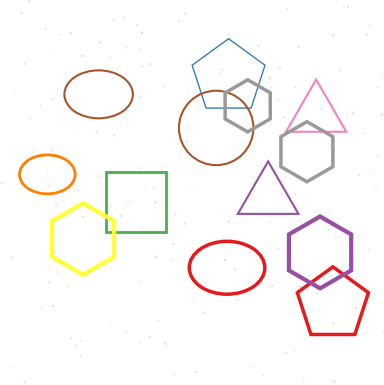[{"shape": "oval", "thickness": 2.5, "radius": 0.49, "center": [0.59, 0.305]}, {"shape": "pentagon", "thickness": 2.5, "radius": 0.49, "center": [0.865, 0.21]}, {"shape": "pentagon", "thickness": 1, "radius": 0.5, "center": [0.594, 0.8]}, {"shape": "square", "thickness": 2, "radius": 0.39, "center": [0.353, 0.475]}, {"shape": "hexagon", "thickness": 3, "radius": 0.47, "center": [0.831, 0.344]}, {"shape": "triangle", "thickness": 1.5, "radius": 0.45, "center": [0.696, 0.49]}, {"shape": "oval", "thickness": 2, "radius": 0.36, "center": [0.123, 0.547]}, {"shape": "hexagon", "thickness": 3, "radius": 0.47, "center": [0.216, 0.379]}, {"shape": "circle", "thickness": 1.5, "radius": 0.48, "center": [0.562, 0.668]}, {"shape": "oval", "thickness": 1.5, "radius": 0.44, "center": [0.256, 0.755]}, {"shape": "triangle", "thickness": 1.5, "radius": 0.45, "center": [0.821, 0.703]}, {"shape": "hexagon", "thickness": 2.5, "radius": 0.39, "center": [0.797, 0.606]}, {"shape": "hexagon", "thickness": 2.5, "radius": 0.34, "center": [0.643, 0.725]}]